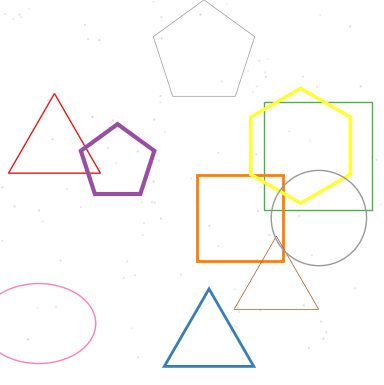[{"shape": "triangle", "thickness": 1, "radius": 0.69, "center": [0.141, 0.619]}, {"shape": "triangle", "thickness": 2, "radius": 0.67, "center": [0.543, 0.115]}, {"shape": "square", "thickness": 1, "radius": 0.7, "center": [0.827, 0.594]}, {"shape": "pentagon", "thickness": 3, "radius": 0.5, "center": [0.305, 0.577]}, {"shape": "square", "thickness": 2, "radius": 0.56, "center": [0.624, 0.434]}, {"shape": "hexagon", "thickness": 2.5, "radius": 0.75, "center": [0.781, 0.621]}, {"shape": "triangle", "thickness": 0.5, "radius": 0.63, "center": [0.718, 0.26]}, {"shape": "oval", "thickness": 1, "radius": 0.74, "center": [0.1, 0.16]}, {"shape": "pentagon", "thickness": 0.5, "radius": 0.69, "center": [0.53, 0.862]}, {"shape": "circle", "thickness": 1, "radius": 0.62, "center": [0.828, 0.434]}]